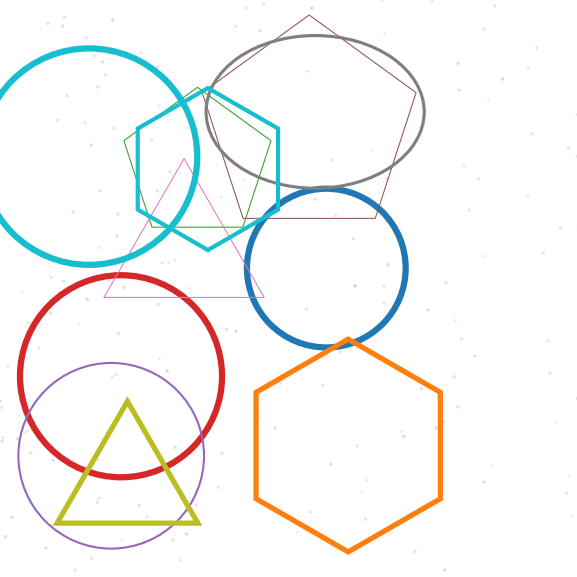[{"shape": "circle", "thickness": 3, "radius": 0.69, "center": [0.565, 0.535]}, {"shape": "hexagon", "thickness": 2.5, "radius": 0.92, "center": [0.603, 0.228]}, {"shape": "pentagon", "thickness": 0.5, "radius": 0.67, "center": [0.342, 0.714]}, {"shape": "circle", "thickness": 3, "radius": 0.87, "center": [0.21, 0.348]}, {"shape": "circle", "thickness": 1, "radius": 0.8, "center": [0.193, 0.21]}, {"shape": "pentagon", "thickness": 0.5, "radius": 0.97, "center": [0.535, 0.779]}, {"shape": "triangle", "thickness": 0.5, "radius": 0.8, "center": [0.319, 0.564]}, {"shape": "oval", "thickness": 1.5, "radius": 0.94, "center": [0.546, 0.805]}, {"shape": "triangle", "thickness": 2.5, "radius": 0.7, "center": [0.221, 0.164]}, {"shape": "hexagon", "thickness": 2, "radius": 0.7, "center": [0.36, 0.706]}, {"shape": "circle", "thickness": 3, "radius": 0.94, "center": [0.154, 0.728]}]